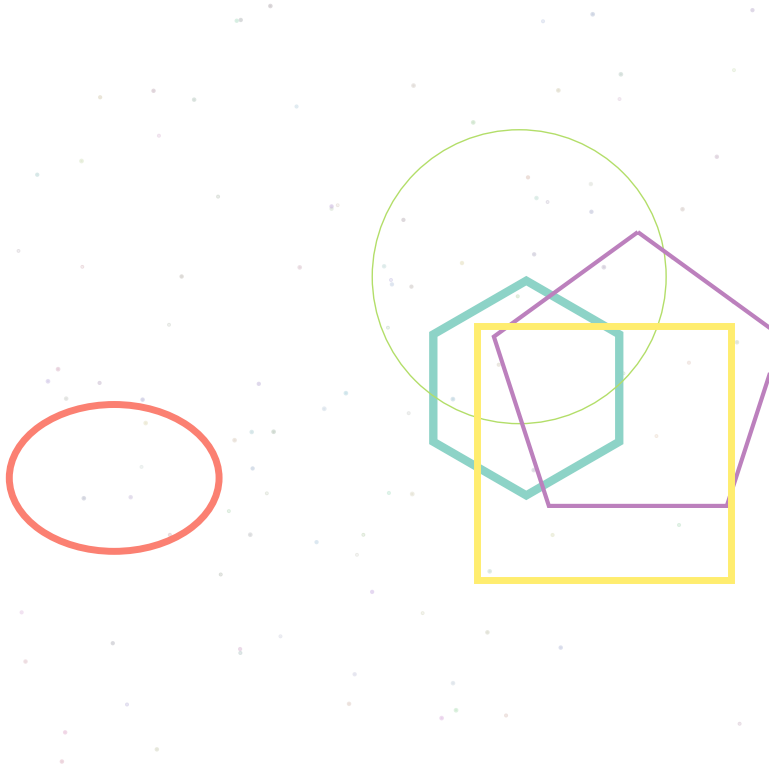[{"shape": "hexagon", "thickness": 3, "radius": 0.7, "center": [0.683, 0.496]}, {"shape": "oval", "thickness": 2.5, "radius": 0.68, "center": [0.148, 0.379]}, {"shape": "circle", "thickness": 0.5, "radius": 0.95, "center": [0.674, 0.641]}, {"shape": "pentagon", "thickness": 1.5, "radius": 0.98, "center": [0.828, 0.502]}, {"shape": "square", "thickness": 2.5, "radius": 0.82, "center": [0.784, 0.412]}]